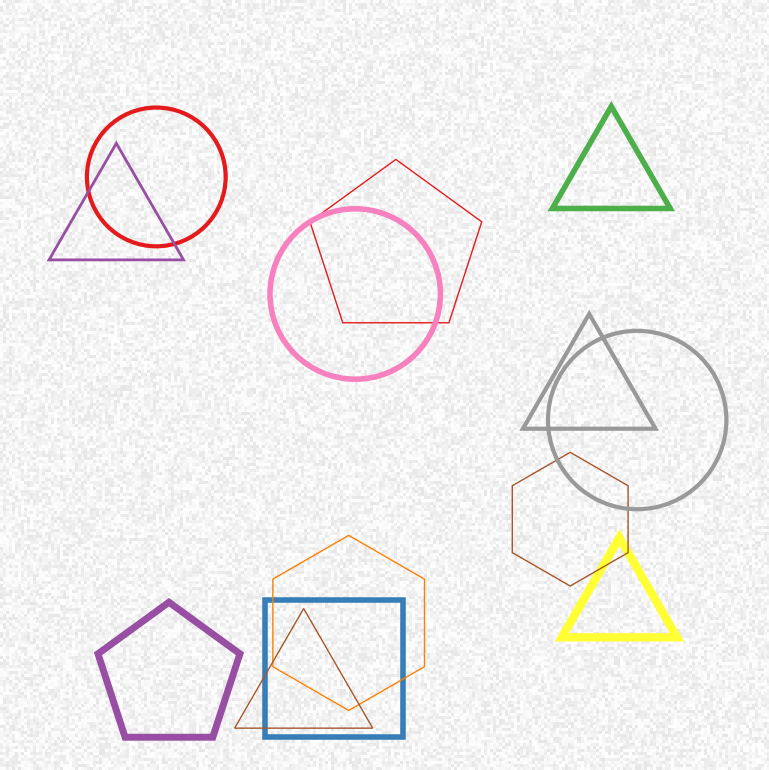[{"shape": "pentagon", "thickness": 0.5, "radius": 0.59, "center": [0.514, 0.676]}, {"shape": "circle", "thickness": 1.5, "radius": 0.45, "center": [0.203, 0.77]}, {"shape": "square", "thickness": 2, "radius": 0.45, "center": [0.433, 0.132]}, {"shape": "triangle", "thickness": 2, "radius": 0.44, "center": [0.794, 0.773]}, {"shape": "triangle", "thickness": 1, "radius": 0.5, "center": [0.151, 0.713]}, {"shape": "pentagon", "thickness": 2.5, "radius": 0.48, "center": [0.219, 0.121]}, {"shape": "hexagon", "thickness": 0.5, "radius": 0.57, "center": [0.453, 0.191]}, {"shape": "triangle", "thickness": 3, "radius": 0.43, "center": [0.804, 0.215]}, {"shape": "triangle", "thickness": 0.5, "radius": 0.52, "center": [0.394, 0.106]}, {"shape": "hexagon", "thickness": 0.5, "radius": 0.43, "center": [0.741, 0.326]}, {"shape": "circle", "thickness": 2, "radius": 0.55, "center": [0.461, 0.618]}, {"shape": "triangle", "thickness": 1.5, "radius": 0.5, "center": [0.765, 0.493]}, {"shape": "circle", "thickness": 1.5, "radius": 0.58, "center": [0.828, 0.455]}]